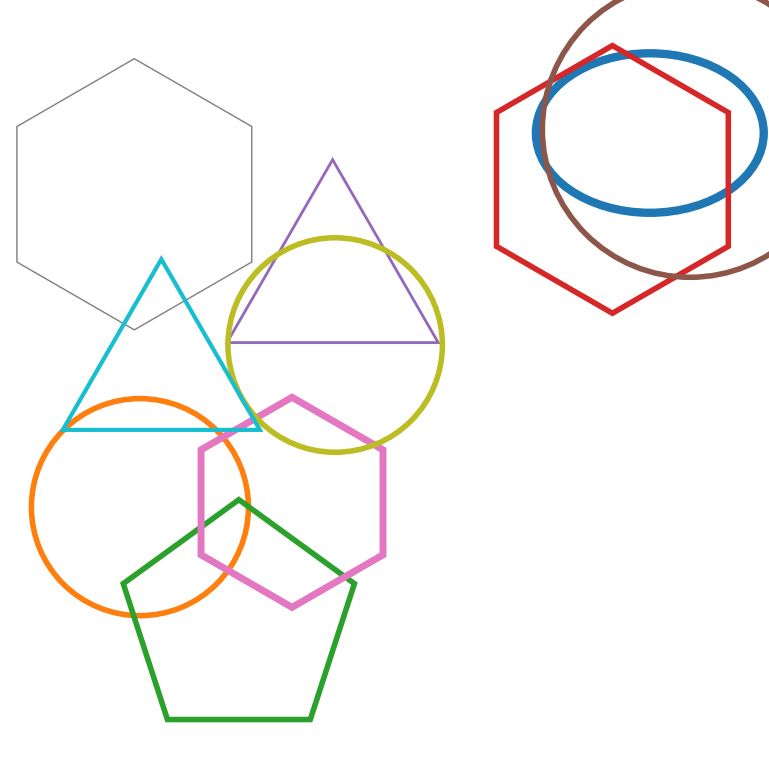[{"shape": "oval", "thickness": 3, "radius": 0.74, "center": [0.844, 0.827]}, {"shape": "circle", "thickness": 2, "radius": 0.7, "center": [0.182, 0.341]}, {"shape": "pentagon", "thickness": 2, "radius": 0.79, "center": [0.31, 0.193]}, {"shape": "hexagon", "thickness": 2, "radius": 0.87, "center": [0.795, 0.767]}, {"shape": "triangle", "thickness": 1, "radius": 0.79, "center": [0.432, 0.634]}, {"shape": "circle", "thickness": 2, "radius": 0.96, "center": [0.896, 0.832]}, {"shape": "hexagon", "thickness": 2.5, "radius": 0.68, "center": [0.379, 0.348]}, {"shape": "hexagon", "thickness": 0.5, "radius": 0.88, "center": [0.174, 0.748]}, {"shape": "circle", "thickness": 2, "radius": 0.7, "center": [0.435, 0.552]}, {"shape": "triangle", "thickness": 1.5, "radius": 0.74, "center": [0.21, 0.516]}]